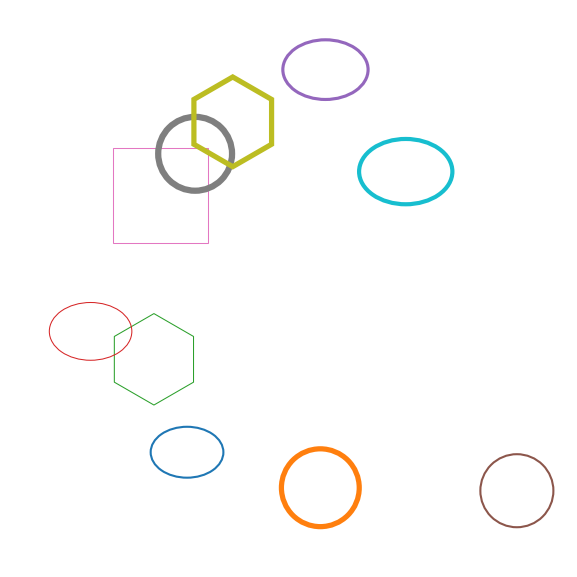[{"shape": "oval", "thickness": 1, "radius": 0.31, "center": [0.324, 0.216]}, {"shape": "circle", "thickness": 2.5, "radius": 0.34, "center": [0.555, 0.155]}, {"shape": "hexagon", "thickness": 0.5, "radius": 0.4, "center": [0.267, 0.377]}, {"shape": "oval", "thickness": 0.5, "radius": 0.36, "center": [0.157, 0.425]}, {"shape": "oval", "thickness": 1.5, "radius": 0.37, "center": [0.564, 0.879]}, {"shape": "circle", "thickness": 1, "radius": 0.32, "center": [0.895, 0.149]}, {"shape": "square", "thickness": 0.5, "radius": 0.41, "center": [0.277, 0.66]}, {"shape": "circle", "thickness": 3, "radius": 0.32, "center": [0.338, 0.733]}, {"shape": "hexagon", "thickness": 2.5, "radius": 0.39, "center": [0.403, 0.788]}, {"shape": "oval", "thickness": 2, "radius": 0.4, "center": [0.703, 0.702]}]